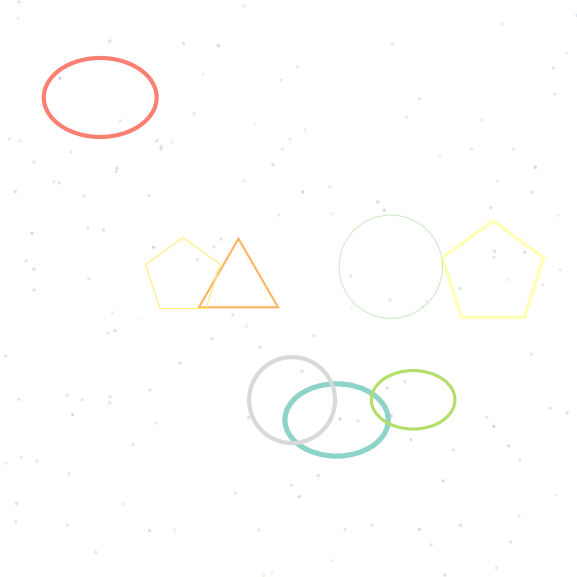[{"shape": "oval", "thickness": 2.5, "radius": 0.45, "center": [0.583, 0.272]}, {"shape": "pentagon", "thickness": 1.5, "radius": 0.46, "center": [0.854, 0.524]}, {"shape": "oval", "thickness": 2, "radius": 0.49, "center": [0.174, 0.83]}, {"shape": "triangle", "thickness": 1, "radius": 0.4, "center": [0.413, 0.507]}, {"shape": "oval", "thickness": 1.5, "radius": 0.36, "center": [0.715, 0.307]}, {"shape": "circle", "thickness": 2, "radius": 0.37, "center": [0.506, 0.306]}, {"shape": "circle", "thickness": 0.5, "radius": 0.45, "center": [0.677, 0.537]}, {"shape": "pentagon", "thickness": 0.5, "radius": 0.34, "center": [0.317, 0.52]}]